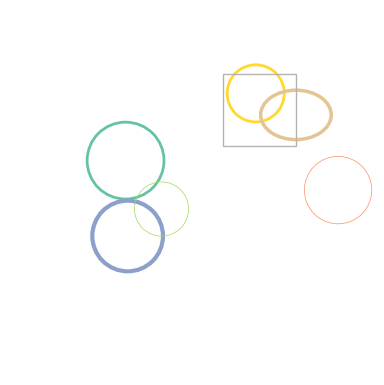[{"shape": "circle", "thickness": 2, "radius": 0.5, "center": [0.326, 0.583]}, {"shape": "circle", "thickness": 0.5, "radius": 0.44, "center": [0.878, 0.506]}, {"shape": "circle", "thickness": 3, "radius": 0.46, "center": [0.332, 0.387]}, {"shape": "circle", "thickness": 0.5, "radius": 0.35, "center": [0.42, 0.457]}, {"shape": "circle", "thickness": 2, "radius": 0.37, "center": [0.664, 0.758]}, {"shape": "oval", "thickness": 2.5, "radius": 0.46, "center": [0.769, 0.702]}, {"shape": "square", "thickness": 1, "radius": 0.47, "center": [0.674, 0.714]}]